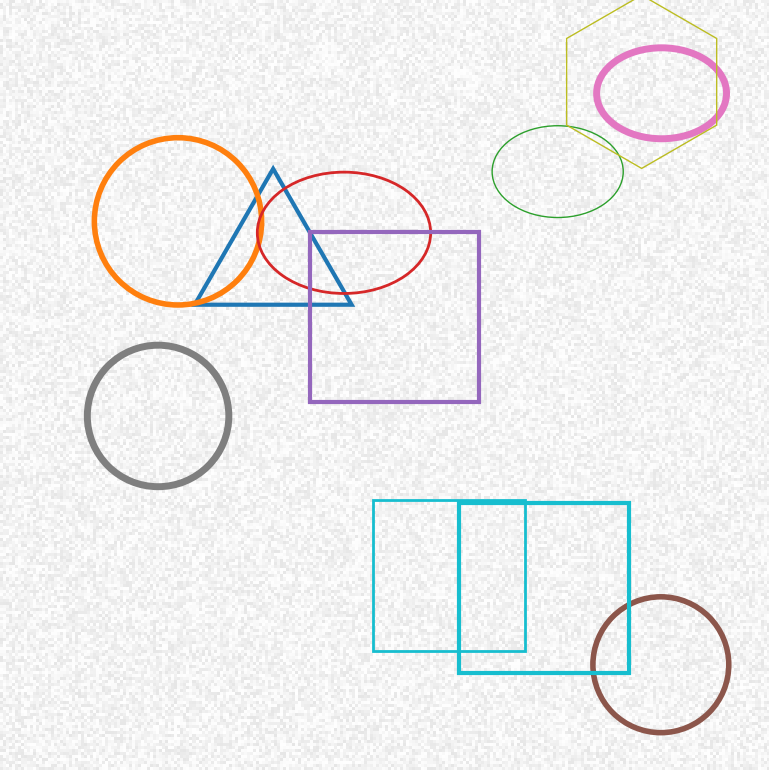[{"shape": "triangle", "thickness": 1.5, "radius": 0.59, "center": [0.355, 0.663]}, {"shape": "circle", "thickness": 2, "radius": 0.54, "center": [0.231, 0.713]}, {"shape": "oval", "thickness": 0.5, "radius": 0.43, "center": [0.724, 0.777]}, {"shape": "oval", "thickness": 1, "radius": 0.56, "center": [0.447, 0.698]}, {"shape": "square", "thickness": 1.5, "radius": 0.55, "center": [0.512, 0.588]}, {"shape": "circle", "thickness": 2, "radius": 0.44, "center": [0.858, 0.137]}, {"shape": "oval", "thickness": 2.5, "radius": 0.42, "center": [0.859, 0.879]}, {"shape": "circle", "thickness": 2.5, "radius": 0.46, "center": [0.205, 0.46]}, {"shape": "hexagon", "thickness": 0.5, "radius": 0.56, "center": [0.833, 0.894]}, {"shape": "square", "thickness": 1.5, "radius": 0.55, "center": [0.707, 0.236]}, {"shape": "square", "thickness": 1, "radius": 0.49, "center": [0.583, 0.253]}]